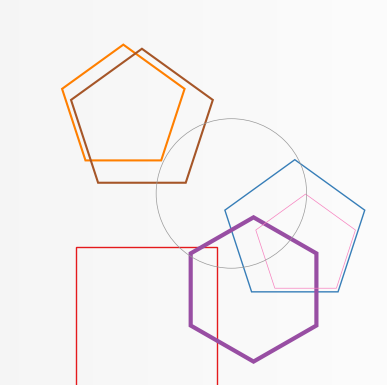[{"shape": "square", "thickness": 1, "radius": 0.91, "center": [0.378, 0.177]}, {"shape": "pentagon", "thickness": 1, "radius": 0.95, "center": [0.761, 0.395]}, {"shape": "hexagon", "thickness": 3, "radius": 0.94, "center": [0.654, 0.248]}, {"shape": "pentagon", "thickness": 1.5, "radius": 0.83, "center": [0.318, 0.718]}, {"shape": "pentagon", "thickness": 1.5, "radius": 0.96, "center": [0.366, 0.681]}, {"shape": "pentagon", "thickness": 0.5, "radius": 0.68, "center": [0.789, 0.361]}, {"shape": "circle", "thickness": 0.5, "radius": 0.97, "center": [0.597, 0.498]}]